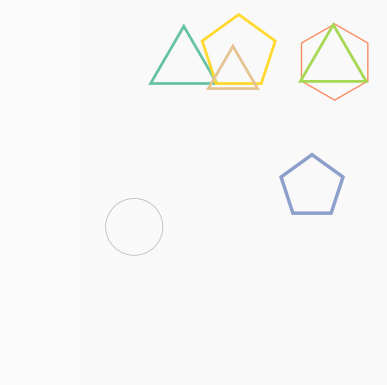[{"shape": "triangle", "thickness": 2, "radius": 0.5, "center": [0.474, 0.833]}, {"shape": "hexagon", "thickness": 1, "radius": 0.49, "center": [0.864, 0.839]}, {"shape": "pentagon", "thickness": 2.5, "radius": 0.42, "center": [0.805, 0.514]}, {"shape": "triangle", "thickness": 2, "radius": 0.49, "center": [0.86, 0.838]}, {"shape": "pentagon", "thickness": 2, "radius": 0.5, "center": [0.616, 0.863]}, {"shape": "triangle", "thickness": 2, "radius": 0.37, "center": [0.601, 0.807]}, {"shape": "circle", "thickness": 0.5, "radius": 0.37, "center": [0.346, 0.411]}]